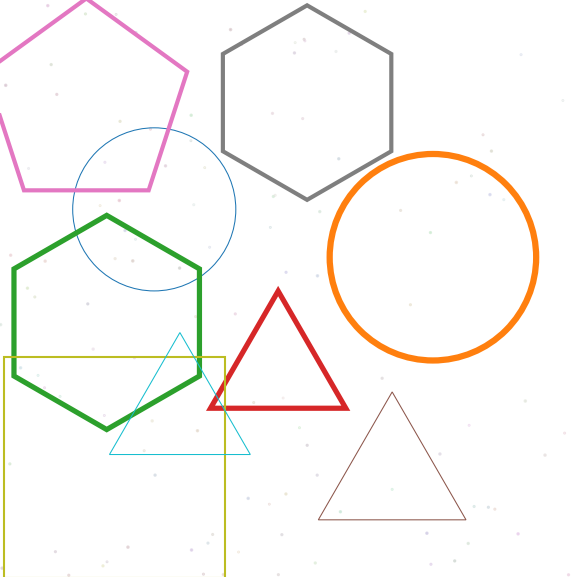[{"shape": "circle", "thickness": 0.5, "radius": 0.71, "center": [0.267, 0.637]}, {"shape": "circle", "thickness": 3, "radius": 0.89, "center": [0.75, 0.554]}, {"shape": "hexagon", "thickness": 2.5, "radius": 0.93, "center": [0.185, 0.441]}, {"shape": "triangle", "thickness": 2.5, "radius": 0.68, "center": [0.482, 0.36]}, {"shape": "triangle", "thickness": 0.5, "radius": 0.74, "center": [0.679, 0.173]}, {"shape": "pentagon", "thickness": 2, "radius": 0.92, "center": [0.149, 0.818]}, {"shape": "hexagon", "thickness": 2, "radius": 0.84, "center": [0.532, 0.821]}, {"shape": "square", "thickness": 1, "radius": 0.95, "center": [0.198, 0.189]}, {"shape": "triangle", "thickness": 0.5, "radius": 0.7, "center": [0.311, 0.282]}]